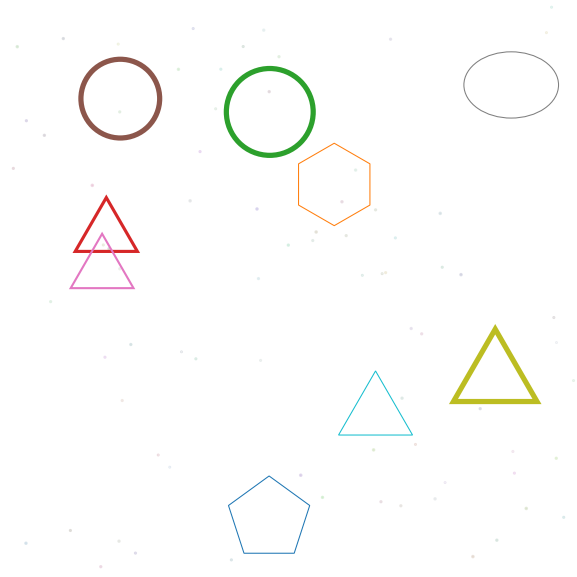[{"shape": "pentagon", "thickness": 0.5, "radius": 0.37, "center": [0.466, 0.101]}, {"shape": "hexagon", "thickness": 0.5, "radius": 0.36, "center": [0.579, 0.68]}, {"shape": "circle", "thickness": 2.5, "radius": 0.38, "center": [0.467, 0.805]}, {"shape": "triangle", "thickness": 1.5, "radius": 0.31, "center": [0.184, 0.595]}, {"shape": "circle", "thickness": 2.5, "radius": 0.34, "center": [0.208, 0.828]}, {"shape": "triangle", "thickness": 1, "radius": 0.31, "center": [0.177, 0.532]}, {"shape": "oval", "thickness": 0.5, "radius": 0.41, "center": [0.885, 0.852]}, {"shape": "triangle", "thickness": 2.5, "radius": 0.42, "center": [0.858, 0.346]}, {"shape": "triangle", "thickness": 0.5, "radius": 0.37, "center": [0.65, 0.283]}]